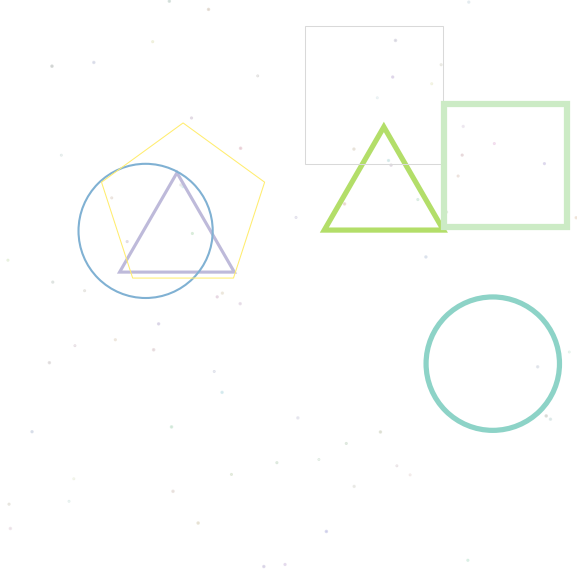[{"shape": "circle", "thickness": 2.5, "radius": 0.58, "center": [0.853, 0.369]}, {"shape": "triangle", "thickness": 1.5, "radius": 0.57, "center": [0.306, 0.585]}, {"shape": "circle", "thickness": 1, "radius": 0.58, "center": [0.252, 0.599]}, {"shape": "triangle", "thickness": 2.5, "radius": 0.6, "center": [0.665, 0.66]}, {"shape": "square", "thickness": 0.5, "radius": 0.6, "center": [0.648, 0.835]}, {"shape": "square", "thickness": 3, "radius": 0.53, "center": [0.875, 0.713]}, {"shape": "pentagon", "thickness": 0.5, "radius": 0.74, "center": [0.317, 0.638]}]